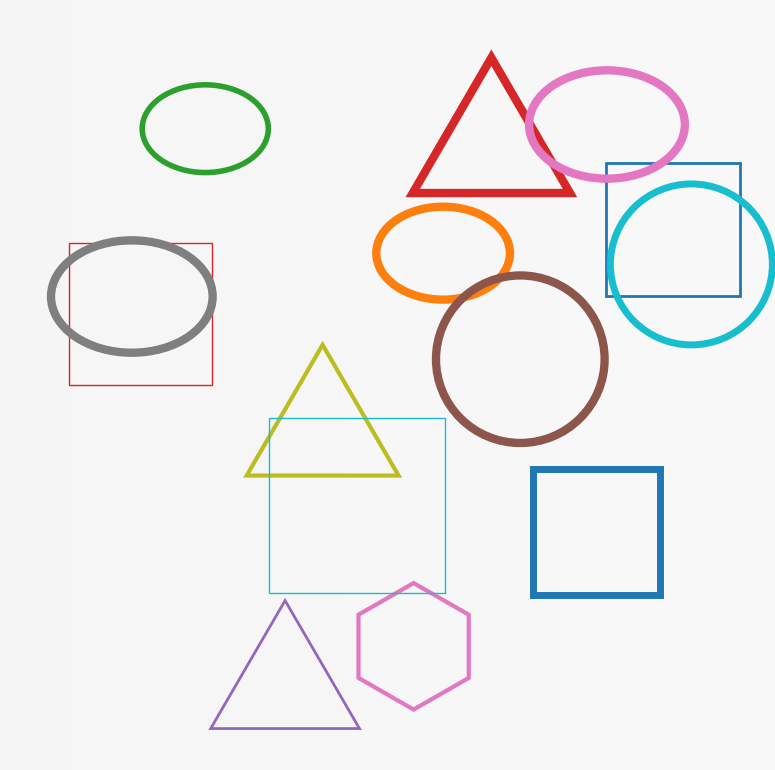[{"shape": "square", "thickness": 1, "radius": 0.43, "center": [0.868, 0.702]}, {"shape": "square", "thickness": 2.5, "radius": 0.41, "center": [0.77, 0.309]}, {"shape": "oval", "thickness": 3, "radius": 0.43, "center": [0.572, 0.671]}, {"shape": "oval", "thickness": 2, "radius": 0.41, "center": [0.265, 0.833]}, {"shape": "triangle", "thickness": 3, "radius": 0.59, "center": [0.634, 0.808]}, {"shape": "square", "thickness": 0.5, "radius": 0.46, "center": [0.182, 0.592]}, {"shape": "triangle", "thickness": 1, "radius": 0.55, "center": [0.368, 0.109]}, {"shape": "circle", "thickness": 3, "radius": 0.54, "center": [0.671, 0.533]}, {"shape": "hexagon", "thickness": 1.5, "radius": 0.41, "center": [0.534, 0.161]}, {"shape": "oval", "thickness": 3, "radius": 0.5, "center": [0.783, 0.838]}, {"shape": "oval", "thickness": 3, "radius": 0.52, "center": [0.17, 0.615]}, {"shape": "triangle", "thickness": 1.5, "radius": 0.57, "center": [0.416, 0.439]}, {"shape": "square", "thickness": 0.5, "radius": 0.57, "center": [0.461, 0.343]}, {"shape": "circle", "thickness": 2.5, "radius": 0.52, "center": [0.892, 0.657]}]